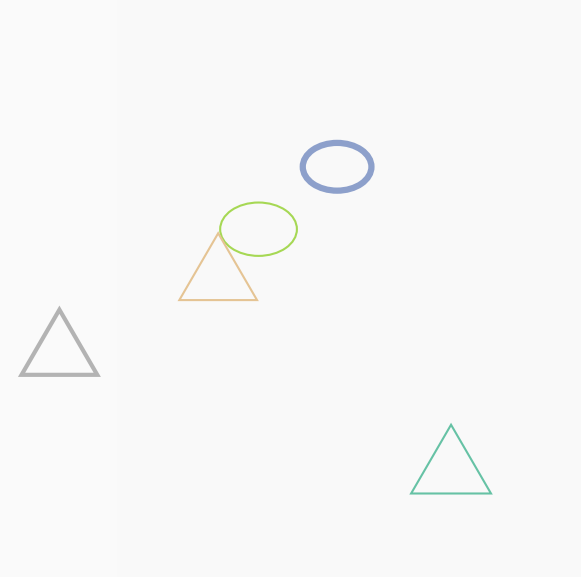[{"shape": "triangle", "thickness": 1, "radius": 0.4, "center": [0.776, 0.184]}, {"shape": "oval", "thickness": 3, "radius": 0.3, "center": [0.58, 0.71]}, {"shape": "oval", "thickness": 1, "radius": 0.33, "center": [0.445, 0.602]}, {"shape": "triangle", "thickness": 1, "radius": 0.39, "center": [0.375, 0.518]}, {"shape": "triangle", "thickness": 2, "radius": 0.38, "center": [0.102, 0.388]}]